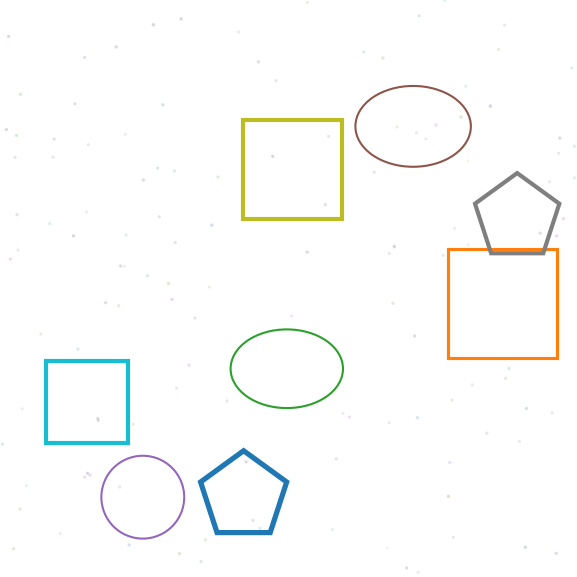[{"shape": "pentagon", "thickness": 2.5, "radius": 0.39, "center": [0.422, 0.14]}, {"shape": "square", "thickness": 1.5, "radius": 0.47, "center": [0.869, 0.474]}, {"shape": "oval", "thickness": 1, "radius": 0.49, "center": [0.497, 0.361]}, {"shape": "circle", "thickness": 1, "radius": 0.36, "center": [0.247, 0.138]}, {"shape": "oval", "thickness": 1, "radius": 0.5, "center": [0.715, 0.78]}, {"shape": "pentagon", "thickness": 2, "radius": 0.38, "center": [0.896, 0.623]}, {"shape": "square", "thickness": 2, "radius": 0.43, "center": [0.507, 0.705]}, {"shape": "square", "thickness": 2, "radius": 0.35, "center": [0.151, 0.303]}]